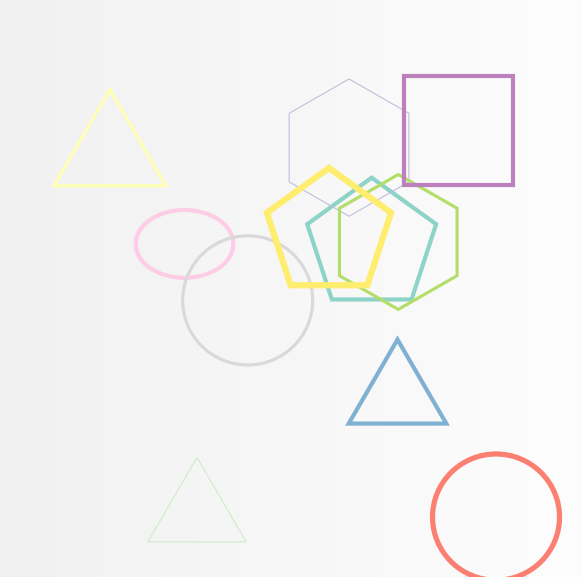[{"shape": "pentagon", "thickness": 2, "radius": 0.58, "center": [0.639, 0.575]}, {"shape": "triangle", "thickness": 1.5, "radius": 0.56, "center": [0.189, 0.733]}, {"shape": "hexagon", "thickness": 0.5, "radius": 0.59, "center": [0.6, 0.744]}, {"shape": "circle", "thickness": 2.5, "radius": 0.55, "center": [0.853, 0.104]}, {"shape": "triangle", "thickness": 2, "radius": 0.48, "center": [0.684, 0.314]}, {"shape": "hexagon", "thickness": 1.5, "radius": 0.58, "center": [0.685, 0.58]}, {"shape": "oval", "thickness": 2, "radius": 0.42, "center": [0.317, 0.577]}, {"shape": "circle", "thickness": 1.5, "radius": 0.56, "center": [0.426, 0.479]}, {"shape": "square", "thickness": 2, "radius": 0.47, "center": [0.789, 0.773]}, {"shape": "triangle", "thickness": 0.5, "radius": 0.49, "center": [0.339, 0.11]}, {"shape": "pentagon", "thickness": 3, "radius": 0.56, "center": [0.566, 0.596]}]